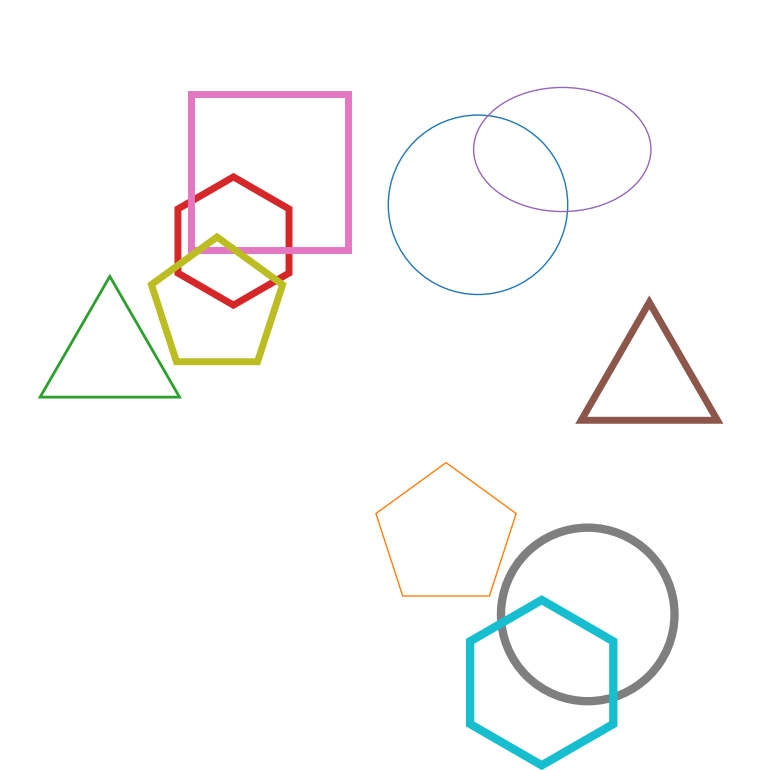[{"shape": "circle", "thickness": 0.5, "radius": 0.58, "center": [0.621, 0.734]}, {"shape": "pentagon", "thickness": 0.5, "radius": 0.48, "center": [0.579, 0.303]}, {"shape": "triangle", "thickness": 1, "radius": 0.52, "center": [0.143, 0.537]}, {"shape": "hexagon", "thickness": 2.5, "radius": 0.42, "center": [0.303, 0.687]}, {"shape": "oval", "thickness": 0.5, "radius": 0.58, "center": [0.73, 0.806]}, {"shape": "triangle", "thickness": 2.5, "radius": 0.51, "center": [0.843, 0.505]}, {"shape": "square", "thickness": 2.5, "radius": 0.51, "center": [0.35, 0.777]}, {"shape": "circle", "thickness": 3, "radius": 0.56, "center": [0.763, 0.202]}, {"shape": "pentagon", "thickness": 2.5, "radius": 0.45, "center": [0.282, 0.603]}, {"shape": "hexagon", "thickness": 3, "radius": 0.54, "center": [0.704, 0.113]}]